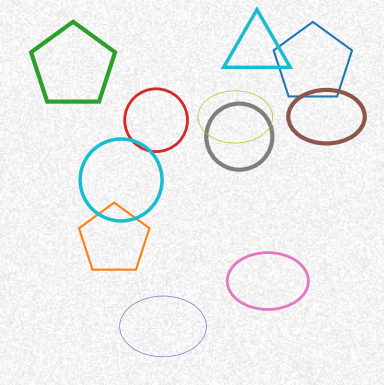[{"shape": "pentagon", "thickness": 1.5, "radius": 0.54, "center": [0.813, 0.836]}, {"shape": "pentagon", "thickness": 1.5, "radius": 0.48, "center": [0.297, 0.377]}, {"shape": "pentagon", "thickness": 3, "radius": 0.57, "center": [0.19, 0.829]}, {"shape": "circle", "thickness": 2, "radius": 0.41, "center": [0.405, 0.688]}, {"shape": "oval", "thickness": 0.5, "radius": 0.56, "center": [0.423, 0.152]}, {"shape": "oval", "thickness": 3, "radius": 0.5, "center": [0.848, 0.697]}, {"shape": "oval", "thickness": 2, "radius": 0.53, "center": [0.696, 0.27]}, {"shape": "circle", "thickness": 3, "radius": 0.43, "center": [0.622, 0.645]}, {"shape": "oval", "thickness": 0.5, "radius": 0.49, "center": [0.611, 0.696]}, {"shape": "triangle", "thickness": 2.5, "radius": 0.5, "center": [0.667, 0.875]}, {"shape": "circle", "thickness": 2.5, "radius": 0.53, "center": [0.315, 0.533]}]